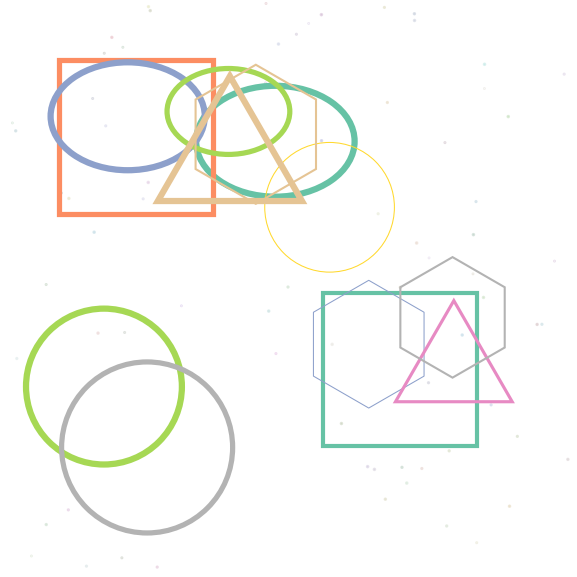[{"shape": "square", "thickness": 2, "radius": 0.66, "center": [0.692, 0.359]}, {"shape": "oval", "thickness": 3, "radius": 0.69, "center": [0.477, 0.755]}, {"shape": "square", "thickness": 2.5, "radius": 0.67, "center": [0.236, 0.762]}, {"shape": "hexagon", "thickness": 0.5, "radius": 0.55, "center": [0.639, 0.403]}, {"shape": "oval", "thickness": 3, "radius": 0.67, "center": [0.221, 0.798]}, {"shape": "triangle", "thickness": 1.5, "radius": 0.58, "center": [0.786, 0.362]}, {"shape": "circle", "thickness": 3, "radius": 0.67, "center": [0.18, 0.33]}, {"shape": "oval", "thickness": 2.5, "radius": 0.53, "center": [0.396, 0.806]}, {"shape": "circle", "thickness": 0.5, "radius": 0.56, "center": [0.571, 0.64]}, {"shape": "hexagon", "thickness": 1, "radius": 0.6, "center": [0.443, 0.767]}, {"shape": "triangle", "thickness": 3, "radius": 0.72, "center": [0.398, 0.723]}, {"shape": "circle", "thickness": 2.5, "radius": 0.74, "center": [0.255, 0.224]}, {"shape": "hexagon", "thickness": 1, "radius": 0.52, "center": [0.784, 0.45]}]